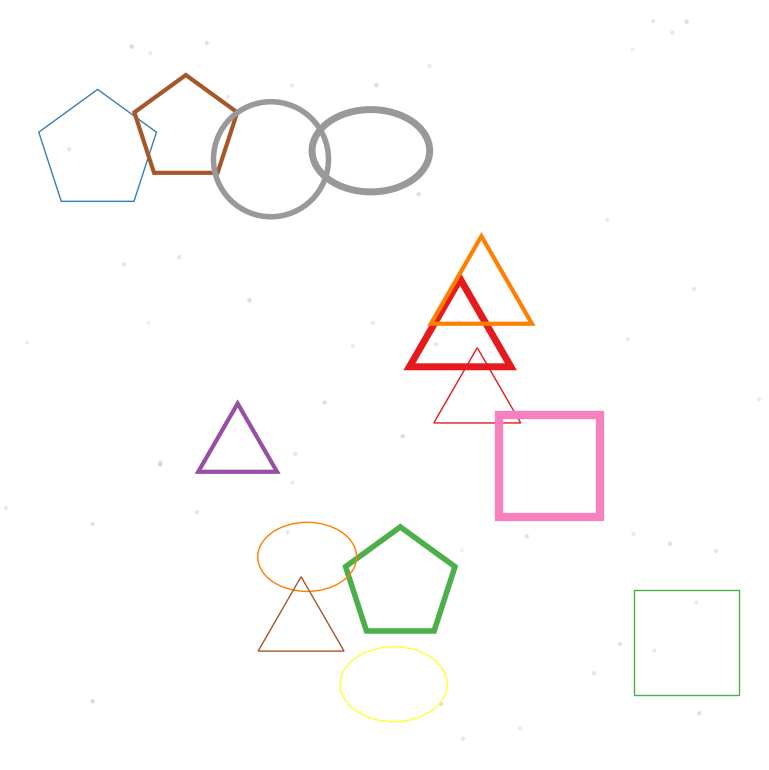[{"shape": "triangle", "thickness": 2.5, "radius": 0.38, "center": [0.598, 0.562]}, {"shape": "triangle", "thickness": 0.5, "radius": 0.33, "center": [0.62, 0.483]}, {"shape": "pentagon", "thickness": 0.5, "radius": 0.4, "center": [0.127, 0.804]}, {"shape": "square", "thickness": 0.5, "radius": 0.34, "center": [0.892, 0.165]}, {"shape": "pentagon", "thickness": 2, "radius": 0.37, "center": [0.52, 0.241]}, {"shape": "triangle", "thickness": 1.5, "radius": 0.3, "center": [0.309, 0.417]}, {"shape": "oval", "thickness": 0.5, "radius": 0.32, "center": [0.399, 0.277]}, {"shape": "triangle", "thickness": 1.5, "radius": 0.38, "center": [0.625, 0.617]}, {"shape": "oval", "thickness": 0.5, "radius": 0.35, "center": [0.511, 0.111]}, {"shape": "triangle", "thickness": 0.5, "radius": 0.32, "center": [0.391, 0.187]}, {"shape": "pentagon", "thickness": 1.5, "radius": 0.35, "center": [0.241, 0.832]}, {"shape": "square", "thickness": 3, "radius": 0.33, "center": [0.714, 0.395]}, {"shape": "oval", "thickness": 2.5, "radius": 0.38, "center": [0.482, 0.804]}, {"shape": "circle", "thickness": 2, "radius": 0.37, "center": [0.352, 0.793]}]